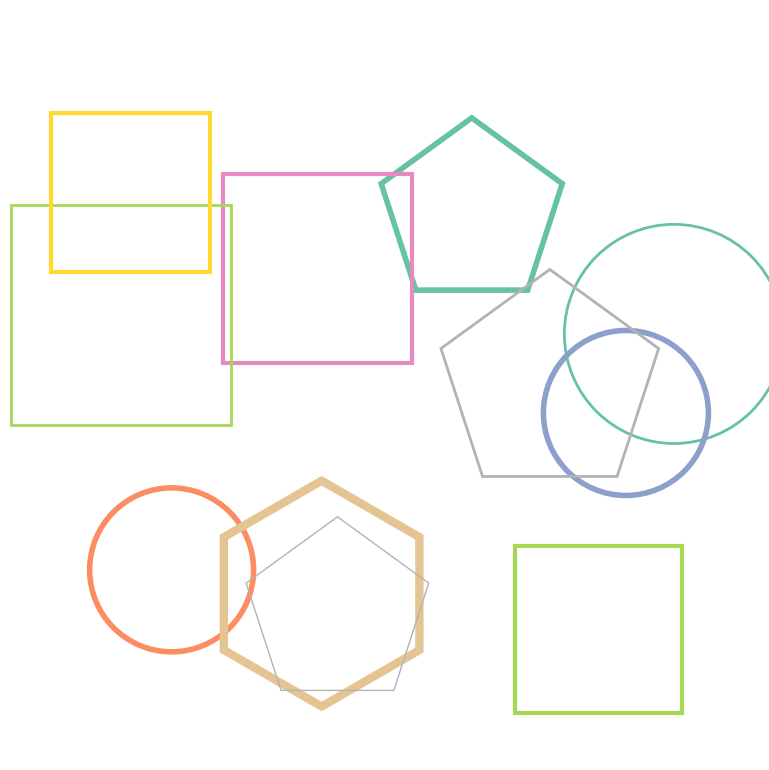[{"shape": "pentagon", "thickness": 2, "radius": 0.62, "center": [0.613, 0.723]}, {"shape": "circle", "thickness": 1, "radius": 0.71, "center": [0.875, 0.566]}, {"shape": "circle", "thickness": 2, "radius": 0.53, "center": [0.223, 0.26]}, {"shape": "circle", "thickness": 2, "radius": 0.54, "center": [0.813, 0.464]}, {"shape": "square", "thickness": 1.5, "radius": 0.61, "center": [0.412, 0.652]}, {"shape": "square", "thickness": 1, "radius": 0.71, "center": [0.157, 0.591]}, {"shape": "square", "thickness": 1.5, "radius": 0.54, "center": [0.777, 0.182]}, {"shape": "square", "thickness": 1.5, "radius": 0.52, "center": [0.17, 0.75]}, {"shape": "hexagon", "thickness": 3, "radius": 0.73, "center": [0.418, 0.229]}, {"shape": "pentagon", "thickness": 1, "radius": 0.74, "center": [0.714, 0.501]}, {"shape": "pentagon", "thickness": 0.5, "radius": 0.62, "center": [0.438, 0.204]}]